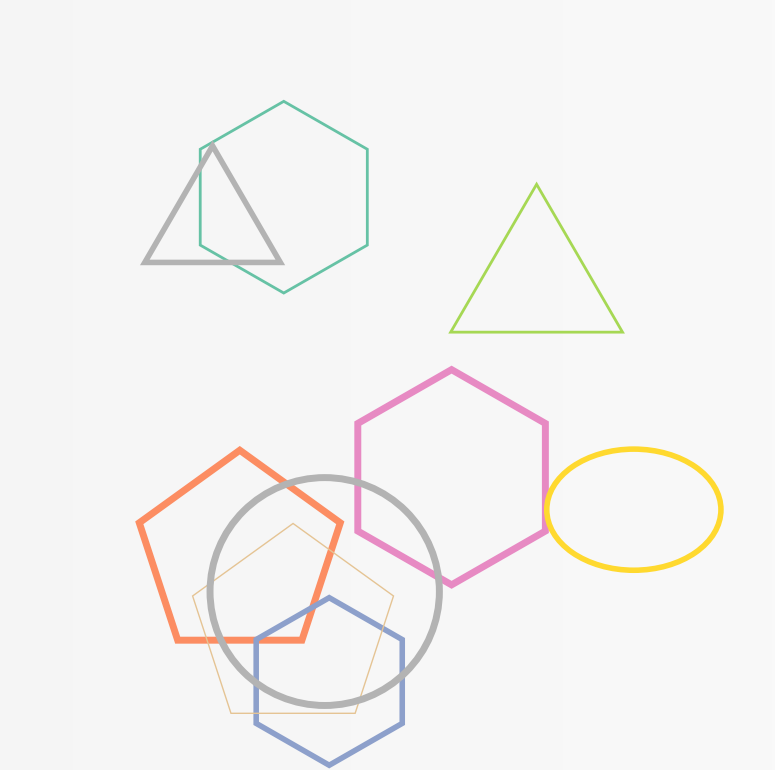[{"shape": "hexagon", "thickness": 1, "radius": 0.62, "center": [0.366, 0.744]}, {"shape": "pentagon", "thickness": 2.5, "radius": 0.68, "center": [0.309, 0.279]}, {"shape": "hexagon", "thickness": 2, "radius": 0.54, "center": [0.425, 0.115]}, {"shape": "hexagon", "thickness": 2.5, "radius": 0.7, "center": [0.583, 0.38]}, {"shape": "triangle", "thickness": 1, "radius": 0.64, "center": [0.692, 0.633]}, {"shape": "oval", "thickness": 2, "radius": 0.56, "center": [0.818, 0.338]}, {"shape": "pentagon", "thickness": 0.5, "radius": 0.68, "center": [0.378, 0.184]}, {"shape": "triangle", "thickness": 2, "radius": 0.5, "center": [0.274, 0.71]}, {"shape": "circle", "thickness": 2.5, "radius": 0.74, "center": [0.419, 0.232]}]